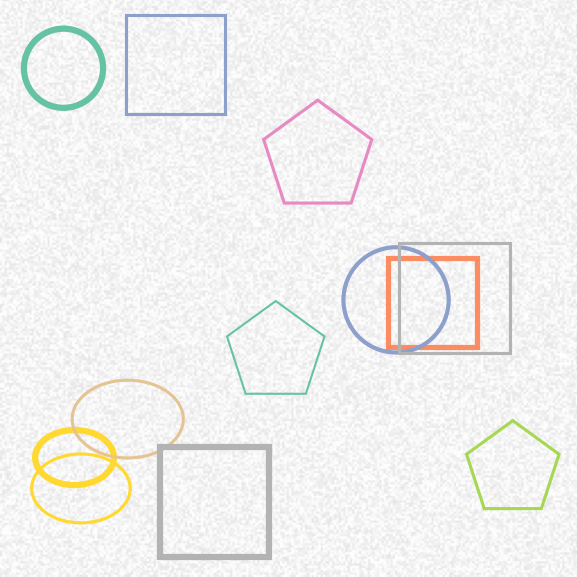[{"shape": "pentagon", "thickness": 1, "radius": 0.44, "center": [0.478, 0.389]}, {"shape": "circle", "thickness": 3, "radius": 0.34, "center": [0.11, 0.881]}, {"shape": "square", "thickness": 2.5, "radius": 0.38, "center": [0.749, 0.476]}, {"shape": "circle", "thickness": 2, "radius": 0.46, "center": [0.686, 0.48]}, {"shape": "square", "thickness": 1.5, "radius": 0.43, "center": [0.304, 0.888]}, {"shape": "pentagon", "thickness": 1.5, "radius": 0.49, "center": [0.55, 0.727]}, {"shape": "pentagon", "thickness": 1.5, "radius": 0.42, "center": [0.888, 0.187]}, {"shape": "oval", "thickness": 3, "radius": 0.34, "center": [0.129, 0.207]}, {"shape": "oval", "thickness": 1.5, "radius": 0.43, "center": [0.14, 0.153]}, {"shape": "oval", "thickness": 1.5, "radius": 0.48, "center": [0.221, 0.273]}, {"shape": "square", "thickness": 1.5, "radius": 0.48, "center": [0.787, 0.483]}, {"shape": "square", "thickness": 3, "radius": 0.47, "center": [0.372, 0.13]}]